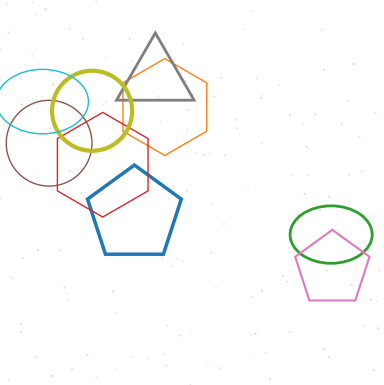[{"shape": "pentagon", "thickness": 2.5, "radius": 0.64, "center": [0.349, 0.443]}, {"shape": "hexagon", "thickness": 1, "radius": 0.63, "center": [0.428, 0.722]}, {"shape": "oval", "thickness": 2, "radius": 0.53, "center": [0.86, 0.391]}, {"shape": "hexagon", "thickness": 1, "radius": 0.68, "center": [0.267, 0.572]}, {"shape": "circle", "thickness": 1, "radius": 0.56, "center": [0.128, 0.628]}, {"shape": "pentagon", "thickness": 1.5, "radius": 0.51, "center": [0.863, 0.302]}, {"shape": "triangle", "thickness": 2, "radius": 0.58, "center": [0.403, 0.798]}, {"shape": "circle", "thickness": 3, "radius": 0.52, "center": [0.239, 0.712]}, {"shape": "oval", "thickness": 1, "radius": 0.6, "center": [0.11, 0.736]}]